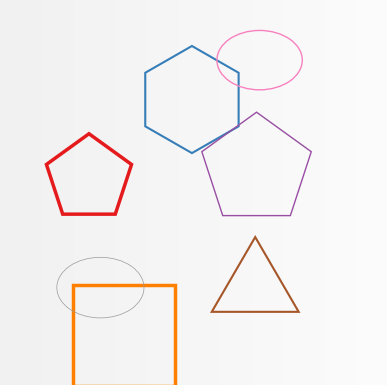[{"shape": "pentagon", "thickness": 2.5, "radius": 0.58, "center": [0.23, 0.537]}, {"shape": "hexagon", "thickness": 1.5, "radius": 0.7, "center": [0.495, 0.741]}, {"shape": "pentagon", "thickness": 1, "radius": 0.74, "center": [0.662, 0.56]}, {"shape": "square", "thickness": 2.5, "radius": 0.65, "center": [0.32, 0.128]}, {"shape": "triangle", "thickness": 1.5, "radius": 0.65, "center": [0.659, 0.255]}, {"shape": "oval", "thickness": 1, "radius": 0.55, "center": [0.67, 0.844]}, {"shape": "oval", "thickness": 0.5, "radius": 0.56, "center": [0.259, 0.253]}]